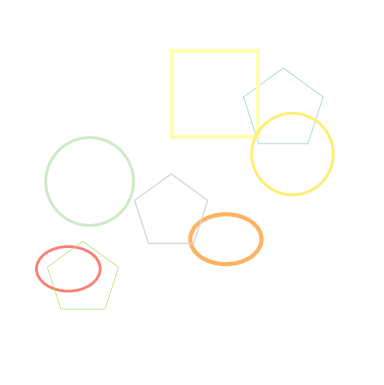[{"shape": "pentagon", "thickness": 0.5, "radius": 0.54, "center": [0.736, 0.714]}, {"shape": "square", "thickness": 3, "radius": 0.56, "center": [0.559, 0.756]}, {"shape": "oval", "thickness": 2, "radius": 0.41, "center": [0.177, 0.302]}, {"shape": "oval", "thickness": 3, "radius": 0.46, "center": [0.587, 0.379]}, {"shape": "pentagon", "thickness": 0.5, "radius": 0.49, "center": [0.215, 0.276]}, {"shape": "pentagon", "thickness": 1, "radius": 0.5, "center": [0.445, 0.448]}, {"shape": "circle", "thickness": 2, "radius": 0.57, "center": [0.233, 0.529]}, {"shape": "circle", "thickness": 2, "radius": 0.53, "center": [0.76, 0.6]}]